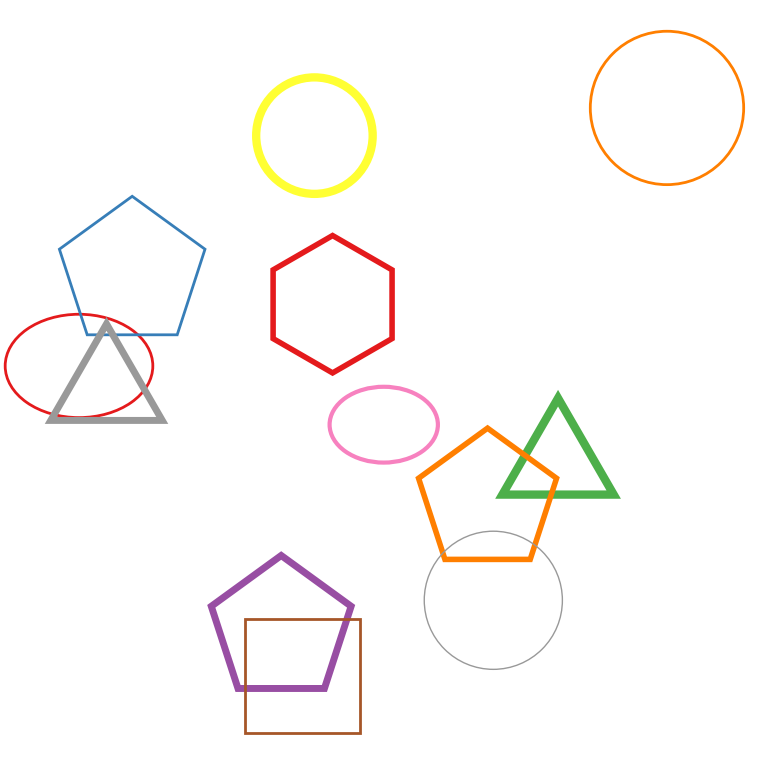[{"shape": "oval", "thickness": 1, "radius": 0.48, "center": [0.103, 0.525]}, {"shape": "hexagon", "thickness": 2, "radius": 0.45, "center": [0.432, 0.605]}, {"shape": "pentagon", "thickness": 1, "radius": 0.5, "center": [0.172, 0.646]}, {"shape": "triangle", "thickness": 3, "radius": 0.42, "center": [0.725, 0.399]}, {"shape": "pentagon", "thickness": 2.5, "radius": 0.48, "center": [0.365, 0.183]}, {"shape": "circle", "thickness": 1, "radius": 0.5, "center": [0.866, 0.86]}, {"shape": "pentagon", "thickness": 2, "radius": 0.47, "center": [0.633, 0.35]}, {"shape": "circle", "thickness": 3, "radius": 0.38, "center": [0.408, 0.824]}, {"shape": "square", "thickness": 1, "radius": 0.37, "center": [0.393, 0.122]}, {"shape": "oval", "thickness": 1.5, "radius": 0.35, "center": [0.498, 0.448]}, {"shape": "circle", "thickness": 0.5, "radius": 0.45, "center": [0.641, 0.22]}, {"shape": "triangle", "thickness": 2.5, "radius": 0.42, "center": [0.138, 0.496]}]